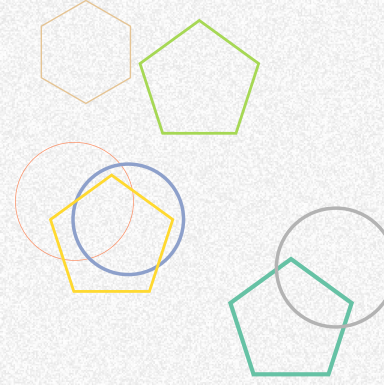[{"shape": "pentagon", "thickness": 3, "radius": 0.83, "center": [0.756, 0.162]}, {"shape": "circle", "thickness": 0.5, "radius": 0.77, "center": [0.193, 0.477]}, {"shape": "circle", "thickness": 2.5, "radius": 0.72, "center": [0.333, 0.43]}, {"shape": "pentagon", "thickness": 2, "radius": 0.81, "center": [0.518, 0.785]}, {"shape": "pentagon", "thickness": 2, "radius": 0.84, "center": [0.29, 0.378]}, {"shape": "hexagon", "thickness": 1, "radius": 0.67, "center": [0.223, 0.865]}, {"shape": "circle", "thickness": 2.5, "radius": 0.77, "center": [0.872, 0.305]}]